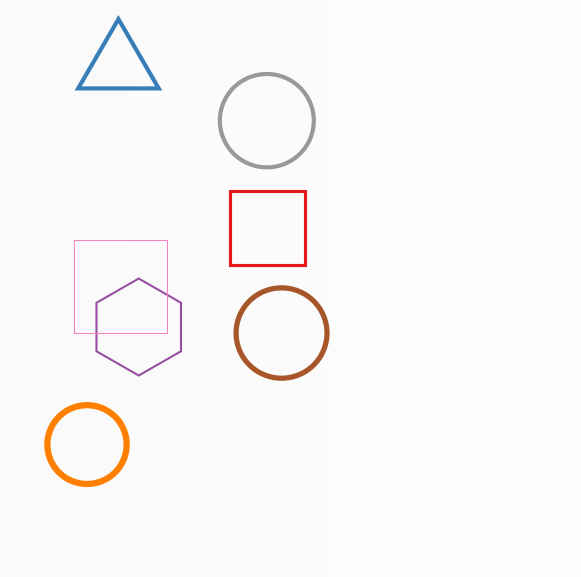[{"shape": "square", "thickness": 1.5, "radius": 0.32, "center": [0.461, 0.604]}, {"shape": "triangle", "thickness": 2, "radius": 0.4, "center": [0.204, 0.886]}, {"shape": "hexagon", "thickness": 1, "radius": 0.42, "center": [0.239, 0.433]}, {"shape": "circle", "thickness": 3, "radius": 0.34, "center": [0.15, 0.229]}, {"shape": "circle", "thickness": 2.5, "radius": 0.39, "center": [0.484, 0.422]}, {"shape": "square", "thickness": 0.5, "radius": 0.4, "center": [0.207, 0.503]}, {"shape": "circle", "thickness": 2, "radius": 0.4, "center": [0.459, 0.79]}]